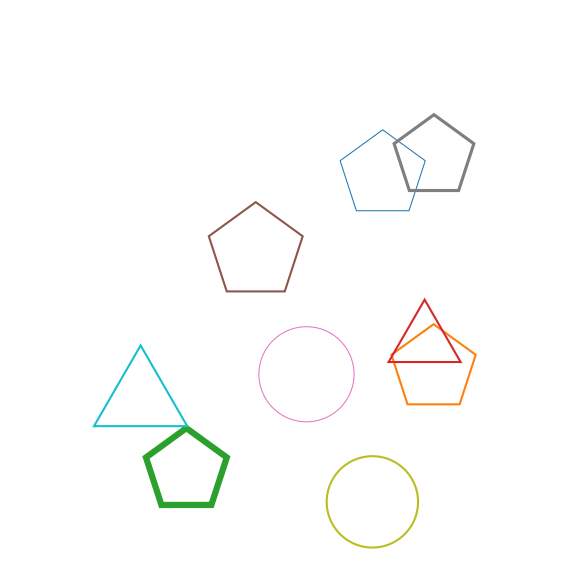[{"shape": "pentagon", "thickness": 0.5, "radius": 0.39, "center": [0.663, 0.697]}, {"shape": "pentagon", "thickness": 1, "radius": 0.38, "center": [0.751, 0.361]}, {"shape": "pentagon", "thickness": 3, "radius": 0.37, "center": [0.323, 0.184]}, {"shape": "triangle", "thickness": 1, "radius": 0.36, "center": [0.735, 0.408]}, {"shape": "pentagon", "thickness": 1, "radius": 0.43, "center": [0.443, 0.564]}, {"shape": "circle", "thickness": 0.5, "radius": 0.41, "center": [0.531, 0.351]}, {"shape": "pentagon", "thickness": 1.5, "radius": 0.36, "center": [0.751, 0.728]}, {"shape": "circle", "thickness": 1, "radius": 0.4, "center": [0.645, 0.13]}, {"shape": "triangle", "thickness": 1, "radius": 0.47, "center": [0.243, 0.308]}]